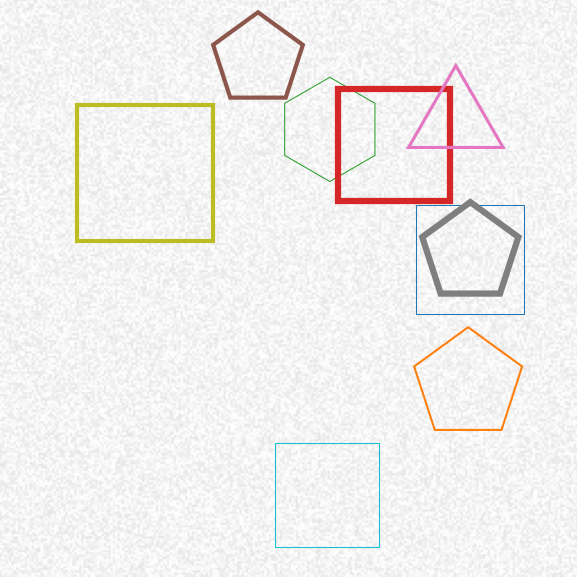[{"shape": "square", "thickness": 0.5, "radius": 0.47, "center": [0.814, 0.549]}, {"shape": "pentagon", "thickness": 1, "radius": 0.49, "center": [0.811, 0.334]}, {"shape": "hexagon", "thickness": 0.5, "radius": 0.45, "center": [0.571, 0.775]}, {"shape": "square", "thickness": 3, "radius": 0.49, "center": [0.683, 0.749]}, {"shape": "pentagon", "thickness": 2, "radius": 0.41, "center": [0.447, 0.896]}, {"shape": "triangle", "thickness": 1.5, "radius": 0.47, "center": [0.789, 0.791]}, {"shape": "pentagon", "thickness": 3, "radius": 0.44, "center": [0.814, 0.562]}, {"shape": "square", "thickness": 2, "radius": 0.59, "center": [0.251, 0.7]}, {"shape": "square", "thickness": 0.5, "radius": 0.45, "center": [0.566, 0.141]}]